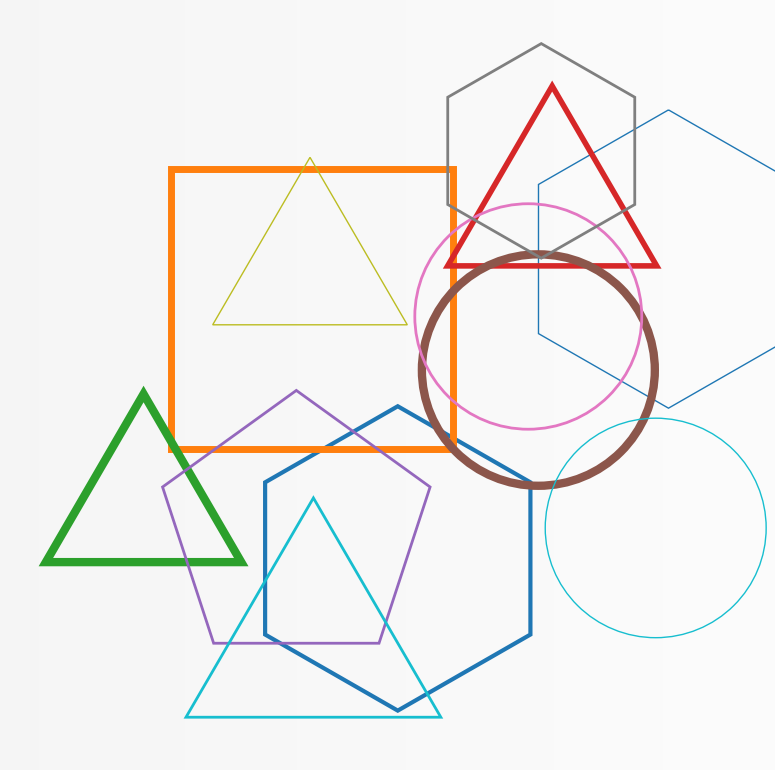[{"shape": "hexagon", "thickness": 0.5, "radius": 0.97, "center": [0.863, 0.664]}, {"shape": "hexagon", "thickness": 1.5, "radius": 0.99, "center": [0.513, 0.275]}, {"shape": "square", "thickness": 2.5, "radius": 0.91, "center": [0.403, 0.599]}, {"shape": "triangle", "thickness": 3, "radius": 0.73, "center": [0.185, 0.343]}, {"shape": "triangle", "thickness": 2, "radius": 0.78, "center": [0.712, 0.733]}, {"shape": "pentagon", "thickness": 1, "radius": 0.91, "center": [0.382, 0.311]}, {"shape": "circle", "thickness": 3, "radius": 0.75, "center": [0.695, 0.519]}, {"shape": "circle", "thickness": 1, "radius": 0.73, "center": [0.682, 0.589]}, {"shape": "hexagon", "thickness": 1, "radius": 0.7, "center": [0.698, 0.804]}, {"shape": "triangle", "thickness": 0.5, "radius": 0.72, "center": [0.4, 0.651]}, {"shape": "triangle", "thickness": 1, "radius": 0.95, "center": [0.404, 0.163]}, {"shape": "circle", "thickness": 0.5, "radius": 0.71, "center": [0.846, 0.314]}]